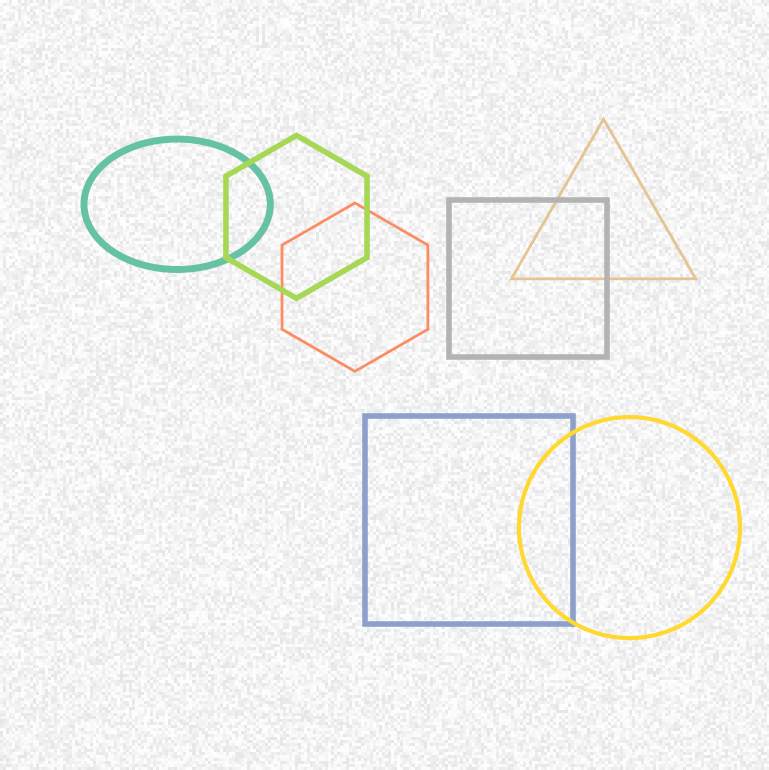[{"shape": "oval", "thickness": 2.5, "radius": 0.6, "center": [0.23, 0.735]}, {"shape": "hexagon", "thickness": 1, "radius": 0.55, "center": [0.461, 0.627]}, {"shape": "square", "thickness": 2, "radius": 0.67, "center": [0.609, 0.325]}, {"shape": "hexagon", "thickness": 2, "radius": 0.53, "center": [0.385, 0.718]}, {"shape": "circle", "thickness": 1.5, "radius": 0.72, "center": [0.818, 0.315]}, {"shape": "triangle", "thickness": 1, "radius": 0.69, "center": [0.784, 0.707]}, {"shape": "square", "thickness": 2, "radius": 0.51, "center": [0.686, 0.638]}]